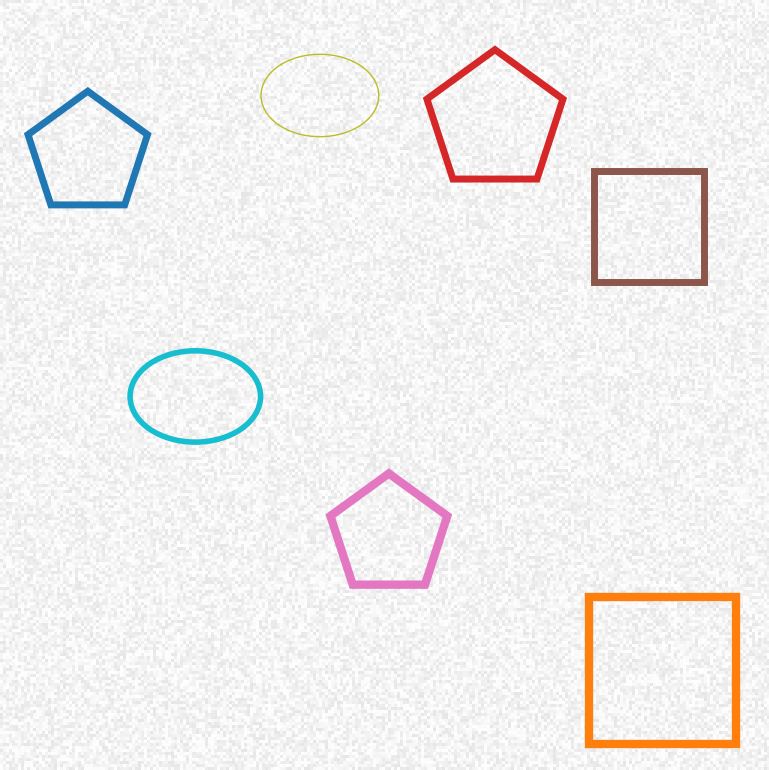[{"shape": "pentagon", "thickness": 2.5, "radius": 0.41, "center": [0.114, 0.8]}, {"shape": "square", "thickness": 3, "radius": 0.48, "center": [0.86, 0.13]}, {"shape": "pentagon", "thickness": 2.5, "radius": 0.46, "center": [0.643, 0.843]}, {"shape": "square", "thickness": 2.5, "radius": 0.36, "center": [0.843, 0.706]}, {"shape": "pentagon", "thickness": 3, "radius": 0.4, "center": [0.505, 0.305]}, {"shape": "oval", "thickness": 0.5, "radius": 0.38, "center": [0.415, 0.876]}, {"shape": "oval", "thickness": 2, "radius": 0.42, "center": [0.254, 0.485]}]